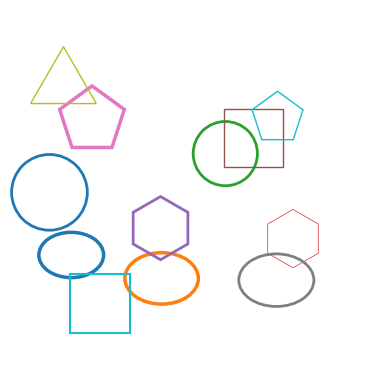[{"shape": "circle", "thickness": 2, "radius": 0.49, "center": [0.128, 0.5]}, {"shape": "oval", "thickness": 2.5, "radius": 0.42, "center": [0.185, 0.338]}, {"shape": "oval", "thickness": 2.5, "radius": 0.48, "center": [0.42, 0.277]}, {"shape": "circle", "thickness": 2, "radius": 0.42, "center": [0.585, 0.601]}, {"shape": "hexagon", "thickness": 0.5, "radius": 0.38, "center": [0.761, 0.38]}, {"shape": "hexagon", "thickness": 2, "radius": 0.41, "center": [0.417, 0.407]}, {"shape": "square", "thickness": 1, "radius": 0.38, "center": [0.659, 0.642]}, {"shape": "pentagon", "thickness": 2.5, "radius": 0.44, "center": [0.239, 0.688]}, {"shape": "oval", "thickness": 2, "radius": 0.49, "center": [0.718, 0.272]}, {"shape": "triangle", "thickness": 1, "radius": 0.49, "center": [0.165, 0.78]}, {"shape": "square", "thickness": 1.5, "radius": 0.39, "center": [0.259, 0.212]}, {"shape": "pentagon", "thickness": 1, "radius": 0.35, "center": [0.721, 0.693]}]